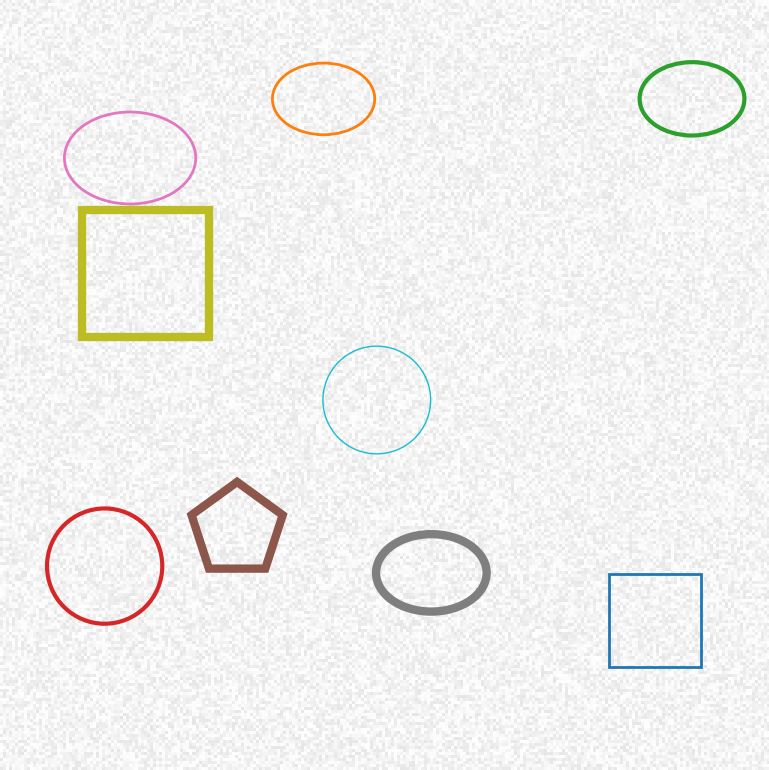[{"shape": "square", "thickness": 1, "radius": 0.3, "center": [0.851, 0.194]}, {"shape": "oval", "thickness": 1, "radius": 0.33, "center": [0.42, 0.872]}, {"shape": "oval", "thickness": 1.5, "radius": 0.34, "center": [0.899, 0.872]}, {"shape": "circle", "thickness": 1.5, "radius": 0.37, "center": [0.136, 0.265]}, {"shape": "pentagon", "thickness": 3, "radius": 0.31, "center": [0.308, 0.312]}, {"shape": "oval", "thickness": 1, "radius": 0.43, "center": [0.169, 0.795]}, {"shape": "oval", "thickness": 3, "radius": 0.36, "center": [0.56, 0.256]}, {"shape": "square", "thickness": 3, "radius": 0.41, "center": [0.189, 0.644]}, {"shape": "circle", "thickness": 0.5, "radius": 0.35, "center": [0.489, 0.481]}]